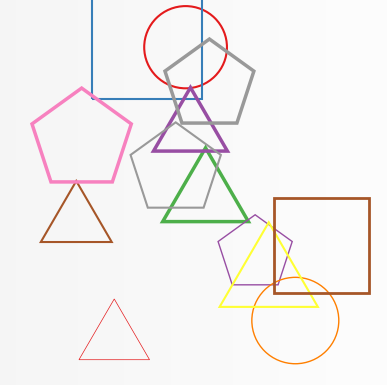[{"shape": "triangle", "thickness": 0.5, "radius": 0.53, "center": [0.295, 0.118]}, {"shape": "circle", "thickness": 1.5, "radius": 0.53, "center": [0.479, 0.877]}, {"shape": "square", "thickness": 1.5, "radius": 0.71, "center": [0.379, 0.884]}, {"shape": "triangle", "thickness": 2.5, "radius": 0.64, "center": [0.53, 0.488]}, {"shape": "triangle", "thickness": 2.5, "radius": 0.55, "center": [0.492, 0.663]}, {"shape": "pentagon", "thickness": 1, "radius": 0.5, "center": [0.658, 0.342]}, {"shape": "circle", "thickness": 1, "radius": 0.56, "center": [0.762, 0.167]}, {"shape": "triangle", "thickness": 1.5, "radius": 0.73, "center": [0.694, 0.276]}, {"shape": "triangle", "thickness": 1.5, "radius": 0.53, "center": [0.197, 0.424]}, {"shape": "square", "thickness": 2, "radius": 0.61, "center": [0.831, 0.363]}, {"shape": "pentagon", "thickness": 2.5, "radius": 0.67, "center": [0.211, 0.636]}, {"shape": "pentagon", "thickness": 1.5, "radius": 0.61, "center": [0.453, 0.56]}, {"shape": "pentagon", "thickness": 2.5, "radius": 0.6, "center": [0.54, 0.778]}]